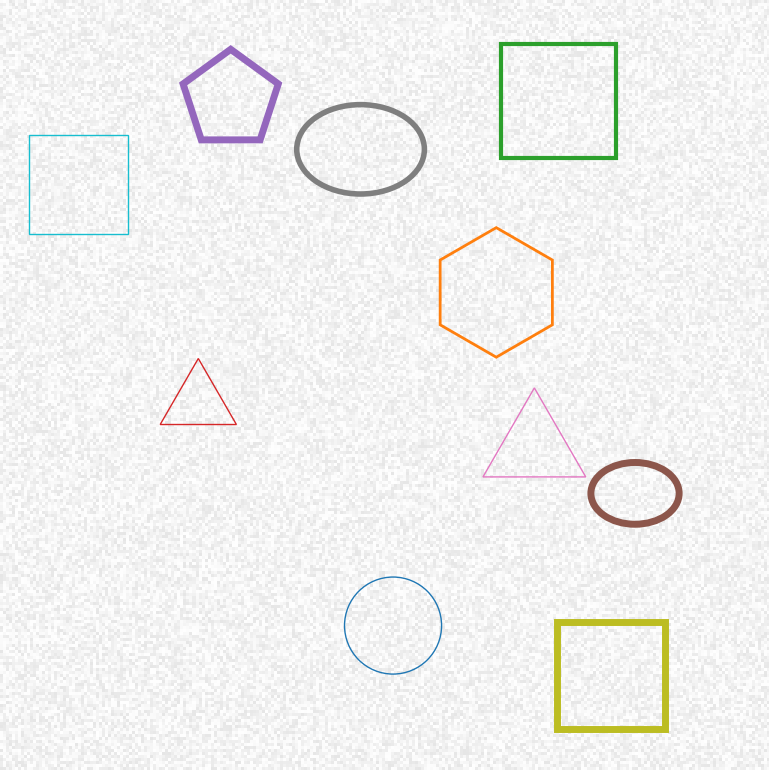[{"shape": "circle", "thickness": 0.5, "radius": 0.32, "center": [0.51, 0.188]}, {"shape": "hexagon", "thickness": 1, "radius": 0.42, "center": [0.644, 0.62]}, {"shape": "square", "thickness": 1.5, "radius": 0.37, "center": [0.725, 0.869]}, {"shape": "triangle", "thickness": 0.5, "radius": 0.29, "center": [0.258, 0.477]}, {"shape": "pentagon", "thickness": 2.5, "radius": 0.32, "center": [0.3, 0.871]}, {"shape": "oval", "thickness": 2.5, "radius": 0.29, "center": [0.825, 0.359]}, {"shape": "triangle", "thickness": 0.5, "radius": 0.39, "center": [0.694, 0.419]}, {"shape": "oval", "thickness": 2, "radius": 0.41, "center": [0.468, 0.806]}, {"shape": "square", "thickness": 2.5, "radius": 0.35, "center": [0.794, 0.123]}, {"shape": "square", "thickness": 0.5, "radius": 0.32, "center": [0.101, 0.761]}]